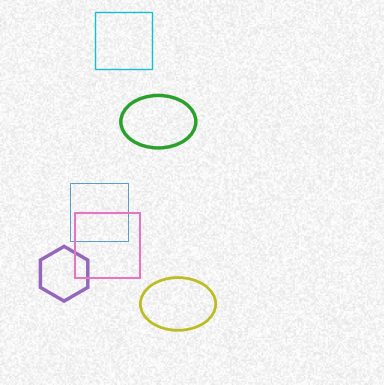[{"shape": "square", "thickness": 0.5, "radius": 0.38, "center": [0.257, 0.449]}, {"shape": "oval", "thickness": 2.5, "radius": 0.49, "center": [0.411, 0.684]}, {"shape": "hexagon", "thickness": 2.5, "radius": 0.36, "center": [0.166, 0.289]}, {"shape": "square", "thickness": 1.5, "radius": 0.42, "center": [0.279, 0.363]}, {"shape": "oval", "thickness": 2, "radius": 0.49, "center": [0.462, 0.211]}, {"shape": "square", "thickness": 1, "radius": 0.37, "center": [0.32, 0.895]}]